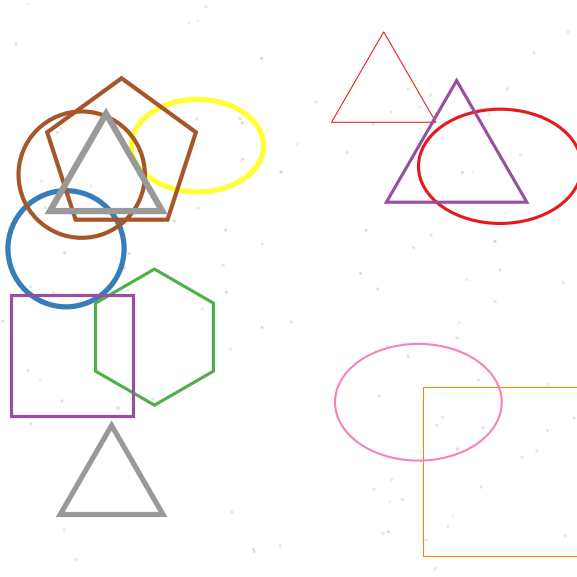[{"shape": "oval", "thickness": 1.5, "radius": 0.71, "center": [0.866, 0.711]}, {"shape": "triangle", "thickness": 0.5, "radius": 0.52, "center": [0.664, 0.84]}, {"shape": "circle", "thickness": 2.5, "radius": 0.5, "center": [0.114, 0.568]}, {"shape": "hexagon", "thickness": 1.5, "radius": 0.59, "center": [0.267, 0.415]}, {"shape": "triangle", "thickness": 1.5, "radius": 0.7, "center": [0.791, 0.719]}, {"shape": "square", "thickness": 1.5, "radius": 0.52, "center": [0.125, 0.383]}, {"shape": "square", "thickness": 0.5, "radius": 0.73, "center": [0.88, 0.183]}, {"shape": "oval", "thickness": 2.5, "radius": 0.57, "center": [0.342, 0.747]}, {"shape": "pentagon", "thickness": 2, "radius": 0.68, "center": [0.21, 0.728]}, {"shape": "circle", "thickness": 2, "radius": 0.55, "center": [0.141, 0.697]}, {"shape": "oval", "thickness": 1, "radius": 0.72, "center": [0.724, 0.303]}, {"shape": "triangle", "thickness": 3, "radius": 0.56, "center": [0.184, 0.69]}, {"shape": "triangle", "thickness": 2.5, "radius": 0.51, "center": [0.193, 0.16]}]